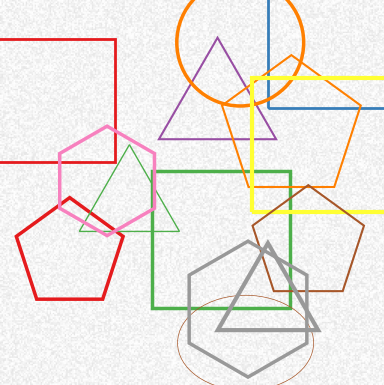[{"shape": "square", "thickness": 2, "radius": 0.8, "center": [0.14, 0.738]}, {"shape": "pentagon", "thickness": 2.5, "radius": 0.73, "center": [0.181, 0.341]}, {"shape": "square", "thickness": 2, "radius": 0.77, "center": [0.852, 0.874]}, {"shape": "triangle", "thickness": 1, "radius": 0.75, "center": [0.336, 0.474]}, {"shape": "square", "thickness": 2.5, "radius": 0.89, "center": [0.574, 0.378]}, {"shape": "triangle", "thickness": 1.5, "radius": 0.88, "center": [0.565, 0.726]}, {"shape": "circle", "thickness": 2.5, "radius": 0.82, "center": [0.624, 0.89]}, {"shape": "pentagon", "thickness": 1.5, "radius": 0.95, "center": [0.757, 0.668]}, {"shape": "square", "thickness": 3, "radius": 0.87, "center": [0.828, 0.624]}, {"shape": "pentagon", "thickness": 1.5, "radius": 0.76, "center": [0.801, 0.367]}, {"shape": "oval", "thickness": 0.5, "radius": 0.88, "center": [0.638, 0.109]}, {"shape": "hexagon", "thickness": 2.5, "radius": 0.71, "center": [0.278, 0.53]}, {"shape": "hexagon", "thickness": 2.5, "radius": 0.88, "center": [0.644, 0.197]}, {"shape": "triangle", "thickness": 3, "radius": 0.75, "center": [0.696, 0.218]}]